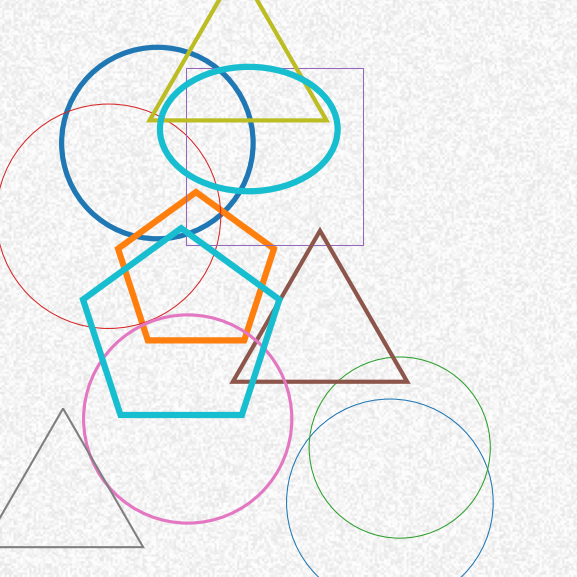[{"shape": "circle", "thickness": 2.5, "radius": 0.83, "center": [0.273, 0.751]}, {"shape": "circle", "thickness": 0.5, "radius": 0.89, "center": [0.675, 0.129]}, {"shape": "pentagon", "thickness": 3, "radius": 0.71, "center": [0.339, 0.525]}, {"shape": "circle", "thickness": 0.5, "radius": 0.78, "center": [0.692, 0.224]}, {"shape": "circle", "thickness": 0.5, "radius": 0.97, "center": [0.188, 0.625]}, {"shape": "square", "thickness": 0.5, "radius": 0.77, "center": [0.476, 0.728]}, {"shape": "triangle", "thickness": 2, "radius": 0.87, "center": [0.554, 0.425]}, {"shape": "circle", "thickness": 1.5, "radius": 0.9, "center": [0.325, 0.274]}, {"shape": "triangle", "thickness": 1, "radius": 0.8, "center": [0.109, 0.132]}, {"shape": "triangle", "thickness": 2, "radius": 0.88, "center": [0.412, 0.879]}, {"shape": "oval", "thickness": 3, "radius": 0.77, "center": [0.431, 0.776]}, {"shape": "pentagon", "thickness": 3, "radius": 0.89, "center": [0.314, 0.425]}]